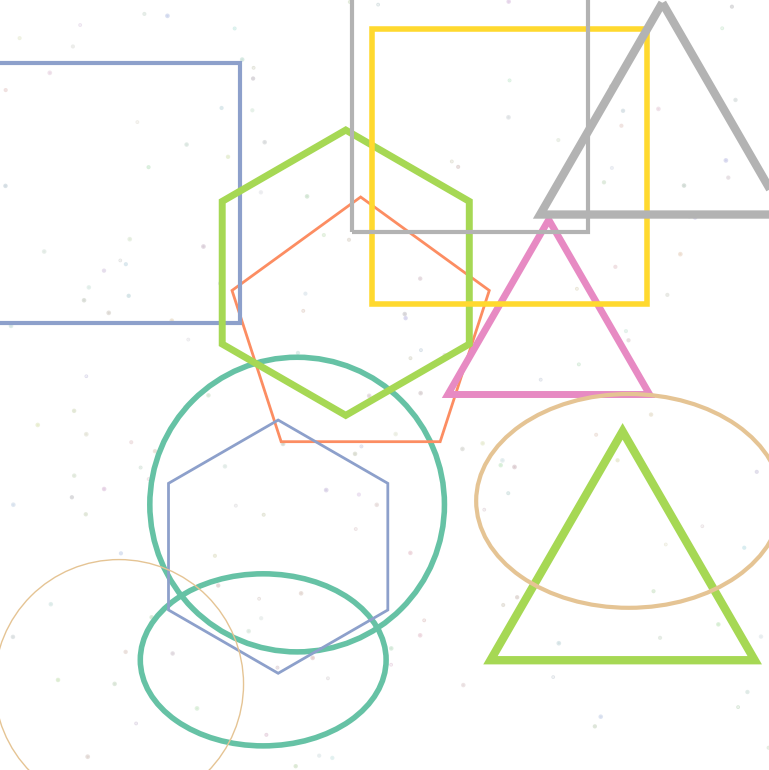[{"shape": "oval", "thickness": 2, "radius": 0.8, "center": [0.342, 0.143]}, {"shape": "circle", "thickness": 2, "radius": 0.96, "center": [0.386, 0.345]}, {"shape": "pentagon", "thickness": 1, "radius": 0.88, "center": [0.468, 0.568]}, {"shape": "square", "thickness": 1.5, "radius": 0.85, "center": [0.143, 0.749]}, {"shape": "hexagon", "thickness": 1, "radius": 0.82, "center": [0.361, 0.29]}, {"shape": "triangle", "thickness": 2.5, "radius": 0.76, "center": [0.713, 0.563]}, {"shape": "hexagon", "thickness": 2.5, "radius": 0.93, "center": [0.449, 0.646]}, {"shape": "triangle", "thickness": 3, "radius": 0.99, "center": [0.809, 0.242]}, {"shape": "square", "thickness": 2, "radius": 0.89, "center": [0.662, 0.784]}, {"shape": "oval", "thickness": 1.5, "radius": 0.99, "center": [0.817, 0.349]}, {"shape": "circle", "thickness": 0.5, "radius": 0.81, "center": [0.155, 0.112]}, {"shape": "square", "thickness": 1.5, "radius": 0.77, "center": [0.61, 0.852]}, {"shape": "triangle", "thickness": 3, "radius": 0.92, "center": [0.86, 0.813]}]